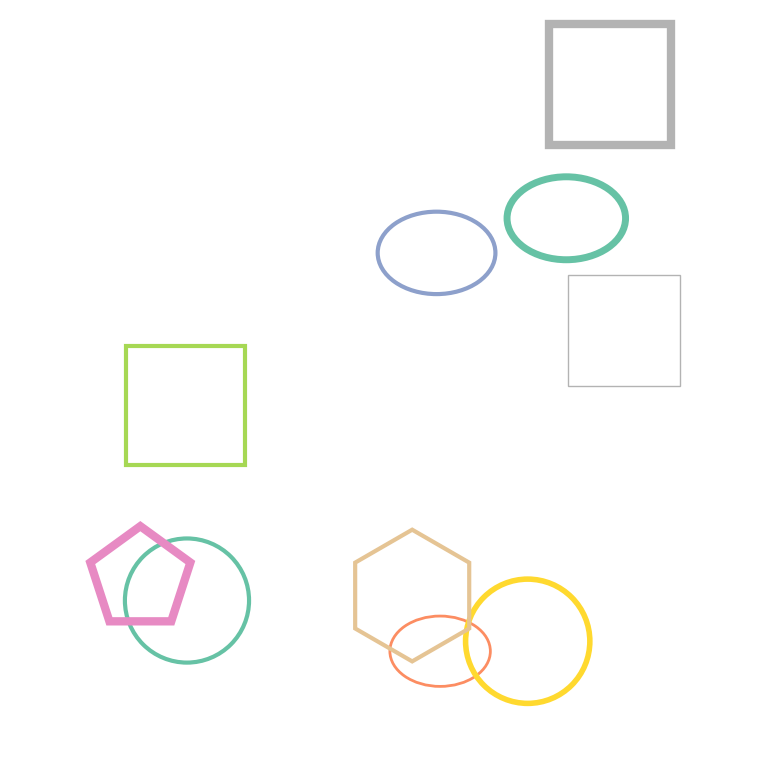[{"shape": "oval", "thickness": 2.5, "radius": 0.38, "center": [0.735, 0.717]}, {"shape": "circle", "thickness": 1.5, "radius": 0.4, "center": [0.243, 0.22]}, {"shape": "oval", "thickness": 1, "radius": 0.33, "center": [0.572, 0.154]}, {"shape": "oval", "thickness": 1.5, "radius": 0.38, "center": [0.567, 0.672]}, {"shape": "pentagon", "thickness": 3, "radius": 0.34, "center": [0.182, 0.248]}, {"shape": "square", "thickness": 1.5, "radius": 0.39, "center": [0.241, 0.473]}, {"shape": "circle", "thickness": 2, "radius": 0.4, "center": [0.685, 0.167]}, {"shape": "hexagon", "thickness": 1.5, "radius": 0.43, "center": [0.535, 0.227]}, {"shape": "square", "thickness": 0.5, "radius": 0.36, "center": [0.81, 0.571]}, {"shape": "square", "thickness": 3, "radius": 0.39, "center": [0.792, 0.891]}]